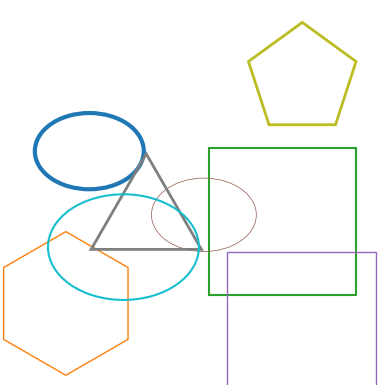[{"shape": "oval", "thickness": 3, "radius": 0.71, "center": [0.232, 0.607]}, {"shape": "hexagon", "thickness": 1, "radius": 0.93, "center": [0.171, 0.212]}, {"shape": "square", "thickness": 1.5, "radius": 0.95, "center": [0.734, 0.425]}, {"shape": "square", "thickness": 1, "radius": 0.97, "center": [0.783, 0.153]}, {"shape": "oval", "thickness": 0.5, "radius": 0.68, "center": [0.53, 0.442]}, {"shape": "triangle", "thickness": 2, "radius": 0.83, "center": [0.38, 0.435]}, {"shape": "pentagon", "thickness": 2, "radius": 0.73, "center": [0.785, 0.795]}, {"shape": "oval", "thickness": 1.5, "radius": 0.98, "center": [0.321, 0.358]}]